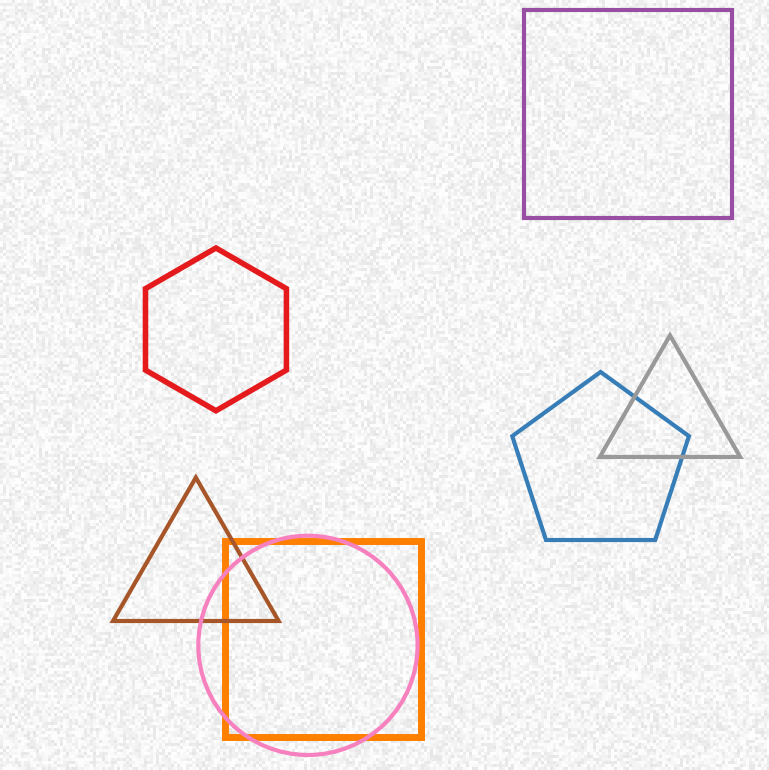[{"shape": "hexagon", "thickness": 2, "radius": 0.53, "center": [0.28, 0.572]}, {"shape": "pentagon", "thickness": 1.5, "radius": 0.6, "center": [0.78, 0.396]}, {"shape": "square", "thickness": 1.5, "radius": 0.67, "center": [0.815, 0.852]}, {"shape": "square", "thickness": 2.5, "radius": 0.64, "center": [0.419, 0.171]}, {"shape": "triangle", "thickness": 1.5, "radius": 0.62, "center": [0.254, 0.256]}, {"shape": "circle", "thickness": 1.5, "radius": 0.71, "center": [0.4, 0.162]}, {"shape": "triangle", "thickness": 1.5, "radius": 0.53, "center": [0.87, 0.459]}]